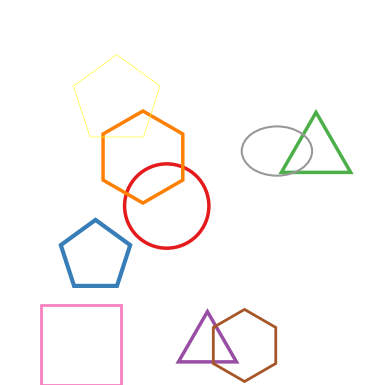[{"shape": "circle", "thickness": 2.5, "radius": 0.55, "center": [0.433, 0.465]}, {"shape": "pentagon", "thickness": 3, "radius": 0.47, "center": [0.248, 0.334]}, {"shape": "triangle", "thickness": 2.5, "radius": 0.52, "center": [0.821, 0.604]}, {"shape": "triangle", "thickness": 2.5, "radius": 0.43, "center": [0.539, 0.104]}, {"shape": "hexagon", "thickness": 2.5, "radius": 0.6, "center": [0.371, 0.592]}, {"shape": "pentagon", "thickness": 0.5, "radius": 0.59, "center": [0.303, 0.74]}, {"shape": "hexagon", "thickness": 2, "radius": 0.47, "center": [0.635, 0.103]}, {"shape": "square", "thickness": 2, "radius": 0.52, "center": [0.21, 0.104]}, {"shape": "oval", "thickness": 1.5, "radius": 0.46, "center": [0.719, 0.608]}]